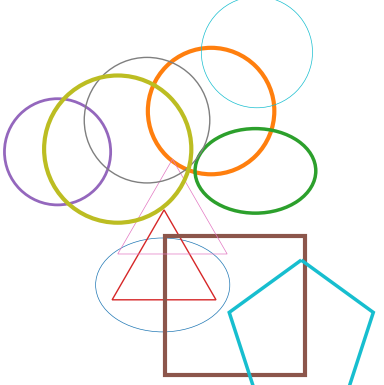[{"shape": "oval", "thickness": 0.5, "radius": 0.87, "center": [0.423, 0.26]}, {"shape": "circle", "thickness": 3, "radius": 0.82, "center": [0.548, 0.712]}, {"shape": "oval", "thickness": 2.5, "radius": 0.78, "center": [0.663, 0.556]}, {"shape": "triangle", "thickness": 1, "radius": 0.78, "center": [0.426, 0.299]}, {"shape": "circle", "thickness": 2, "radius": 0.69, "center": [0.149, 0.606]}, {"shape": "square", "thickness": 3, "radius": 0.91, "center": [0.61, 0.206]}, {"shape": "triangle", "thickness": 0.5, "radius": 0.82, "center": [0.448, 0.422]}, {"shape": "circle", "thickness": 1, "radius": 0.82, "center": [0.382, 0.688]}, {"shape": "circle", "thickness": 3, "radius": 0.96, "center": [0.306, 0.613]}, {"shape": "circle", "thickness": 0.5, "radius": 0.72, "center": [0.667, 0.865]}, {"shape": "pentagon", "thickness": 2.5, "radius": 0.98, "center": [0.783, 0.128]}]